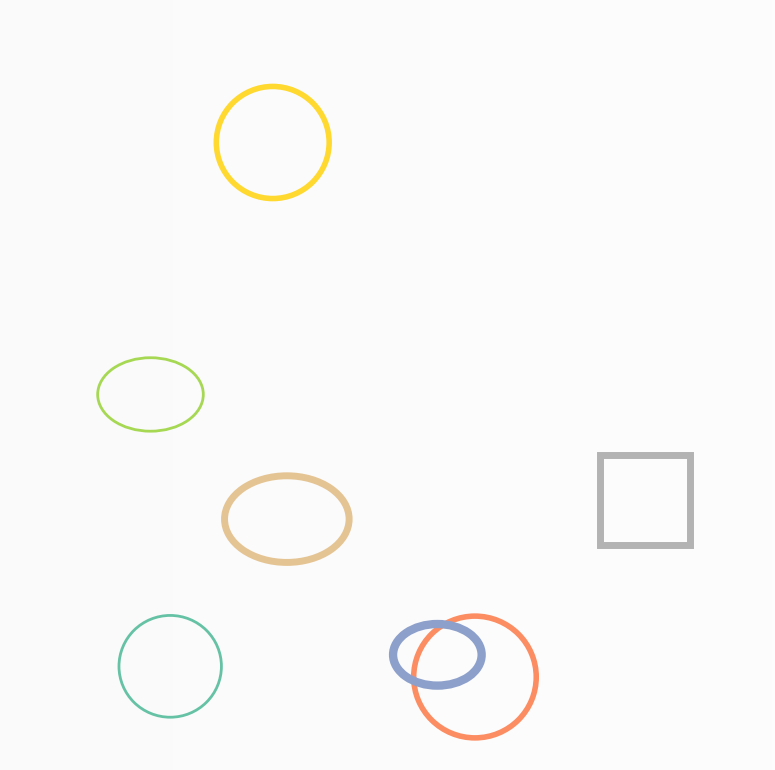[{"shape": "circle", "thickness": 1, "radius": 0.33, "center": [0.22, 0.135]}, {"shape": "circle", "thickness": 2, "radius": 0.4, "center": [0.613, 0.121]}, {"shape": "oval", "thickness": 3, "radius": 0.29, "center": [0.564, 0.15]}, {"shape": "oval", "thickness": 1, "radius": 0.34, "center": [0.194, 0.488]}, {"shape": "circle", "thickness": 2, "radius": 0.36, "center": [0.352, 0.815]}, {"shape": "oval", "thickness": 2.5, "radius": 0.4, "center": [0.37, 0.326]}, {"shape": "square", "thickness": 2.5, "radius": 0.29, "center": [0.832, 0.35]}]